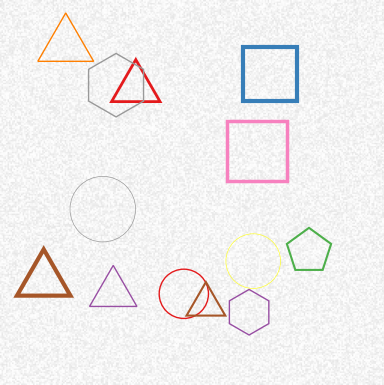[{"shape": "triangle", "thickness": 2, "radius": 0.36, "center": [0.353, 0.772]}, {"shape": "circle", "thickness": 1, "radius": 0.32, "center": [0.477, 0.237]}, {"shape": "square", "thickness": 3, "radius": 0.35, "center": [0.701, 0.808]}, {"shape": "pentagon", "thickness": 1.5, "radius": 0.3, "center": [0.803, 0.348]}, {"shape": "hexagon", "thickness": 1, "radius": 0.3, "center": [0.647, 0.189]}, {"shape": "triangle", "thickness": 1, "radius": 0.36, "center": [0.294, 0.24]}, {"shape": "triangle", "thickness": 1, "radius": 0.42, "center": [0.171, 0.883]}, {"shape": "circle", "thickness": 0.5, "radius": 0.36, "center": [0.658, 0.322]}, {"shape": "triangle", "thickness": 3, "radius": 0.4, "center": [0.114, 0.272]}, {"shape": "triangle", "thickness": 1.5, "radius": 0.29, "center": [0.535, 0.209]}, {"shape": "square", "thickness": 2.5, "radius": 0.39, "center": [0.668, 0.608]}, {"shape": "circle", "thickness": 0.5, "radius": 0.43, "center": [0.267, 0.457]}, {"shape": "hexagon", "thickness": 1, "radius": 0.41, "center": [0.301, 0.779]}]